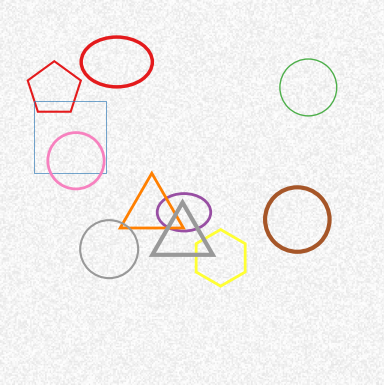[{"shape": "oval", "thickness": 2.5, "radius": 0.46, "center": [0.303, 0.839]}, {"shape": "pentagon", "thickness": 1.5, "radius": 0.36, "center": [0.141, 0.769]}, {"shape": "square", "thickness": 0.5, "radius": 0.47, "center": [0.182, 0.644]}, {"shape": "circle", "thickness": 1, "radius": 0.37, "center": [0.801, 0.773]}, {"shape": "oval", "thickness": 2, "radius": 0.35, "center": [0.478, 0.449]}, {"shape": "triangle", "thickness": 2, "radius": 0.47, "center": [0.394, 0.455]}, {"shape": "hexagon", "thickness": 2, "radius": 0.37, "center": [0.573, 0.33]}, {"shape": "circle", "thickness": 3, "radius": 0.42, "center": [0.772, 0.43]}, {"shape": "circle", "thickness": 2, "radius": 0.37, "center": [0.197, 0.582]}, {"shape": "triangle", "thickness": 3, "radius": 0.45, "center": [0.474, 0.383]}, {"shape": "circle", "thickness": 1.5, "radius": 0.38, "center": [0.284, 0.353]}]